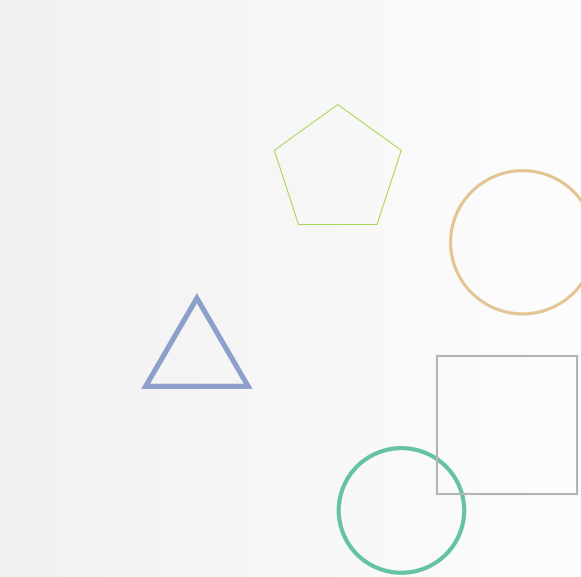[{"shape": "circle", "thickness": 2, "radius": 0.54, "center": [0.691, 0.115]}, {"shape": "triangle", "thickness": 2.5, "radius": 0.51, "center": [0.339, 0.381]}, {"shape": "pentagon", "thickness": 0.5, "radius": 0.57, "center": [0.581, 0.703]}, {"shape": "circle", "thickness": 1.5, "radius": 0.62, "center": [0.899, 0.58]}, {"shape": "square", "thickness": 1, "radius": 0.6, "center": [0.872, 0.263]}]